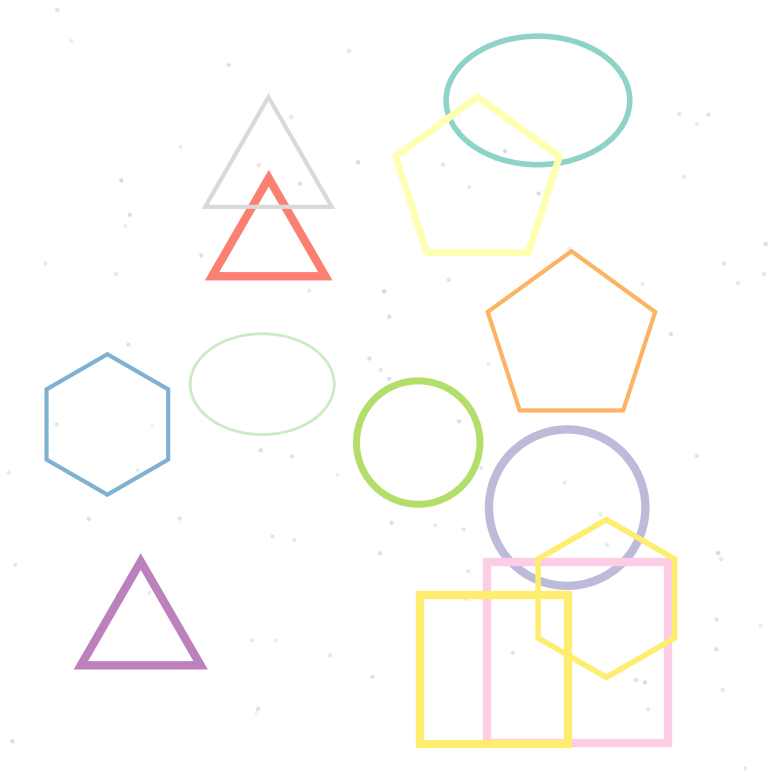[{"shape": "oval", "thickness": 2, "radius": 0.6, "center": [0.699, 0.87]}, {"shape": "pentagon", "thickness": 2.5, "radius": 0.56, "center": [0.62, 0.762]}, {"shape": "circle", "thickness": 3, "radius": 0.51, "center": [0.737, 0.341]}, {"shape": "triangle", "thickness": 3, "radius": 0.42, "center": [0.349, 0.684]}, {"shape": "hexagon", "thickness": 1.5, "radius": 0.46, "center": [0.139, 0.449]}, {"shape": "pentagon", "thickness": 1.5, "radius": 0.57, "center": [0.742, 0.56]}, {"shape": "circle", "thickness": 2.5, "radius": 0.4, "center": [0.543, 0.425]}, {"shape": "square", "thickness": 3, "radius": 0.59, "center": [0.749, 0.153]}, {"shape": "triangle", "thickness": 1.5, "radius": 0.47, "center": [0.349, 0.779]}, {"shape": "triangle", "thickness": 3, "radius": 0.45, "center": [0.183, 0.181]}, {"shape": "oval", "thickness": 1, "radius": 0.47, "center": [0.341, 0.501]}, {"shape": "hexagon", "thickness": 2, "radius": 0.51, "center": [0.788, 0.223]}, {"shape": "square", "thickness": 3, "radius": 0.48, "center": [0.642, 0.13]}]